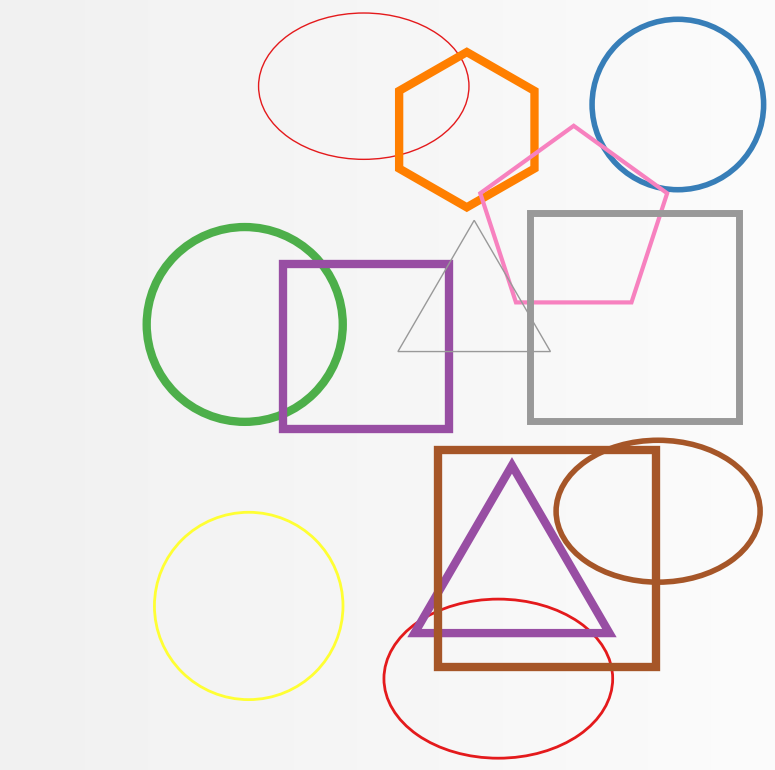[{"shape": "oval", "thickness": 0.5, "radius": 0.68, "center": [0.469, 0.888]}, {"shape": "oval", "thickness": 1, "radius": 0.74, "center": [0.643, 0.119]}, {"shape": "circle", "thickness": 2, "radius": 0.55, "center": [0.875, 0.864]}, {"shape": "circle", "thickness": 3, "radius": 0.63, "center": [0.316, 0.579]}, {"shape": "square", "thickness": 3, "radius": 0.53, "center": [0.472, 0.55]}, {"shape": "triangle", "thickness": 3, "radius": 0.73, "center": [0.661, 0.25]}, {"shape": "hexagon", "thickness": 3, "radius": 0.5, "center": [0.602, 0.832]}, {"shape": "circle", "thickness": 1, "radius": 0.61, "center": [0.321, 0.213]}, {"shape": "oval", "thickness": 2, "radius": 0.66, "center": [0.849, 0.336]}, {"shape": "square", "thickness": 3, "radius": 0.7, "center": [0.706, 0.275]}, {"shape": "pentagon", "thickness": 1.5, "radius": 0.63, "center": [0.74, 0.71]}, {"shape": "square", "thickness": 2.5, "radius": 0.68, "center": [0.819, 0.589]}, {"shape": "triangle", "thickness": 0.5, "radius": 0.57, "center": [0.612, 0.6]}]